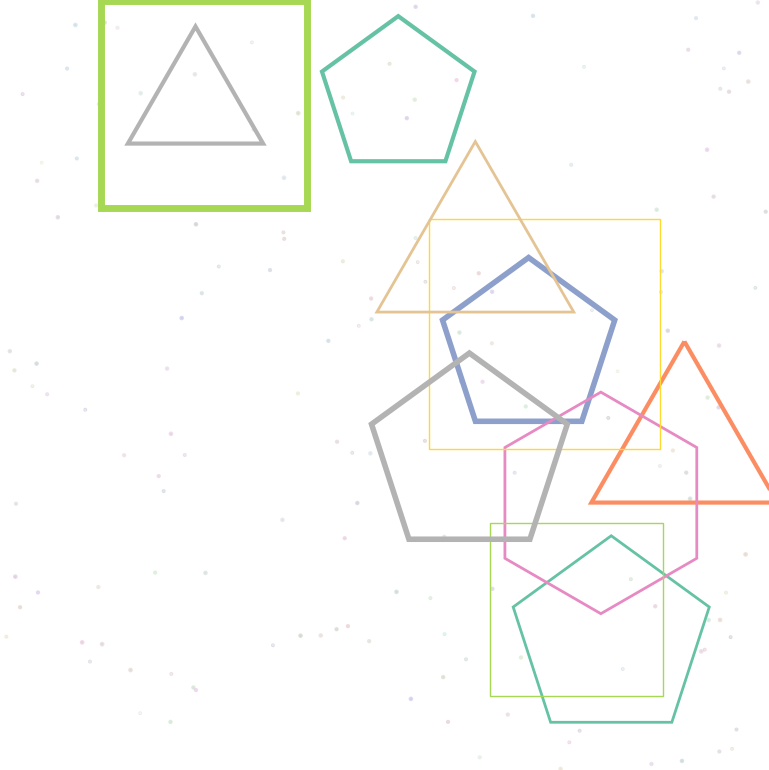[{"shape": "pentagon", "thickness": 1, "radius": 0.67, "center": [0.794, 0.17]}, {"shape": "pentagon", "thickness": 1.5, "radius": 0.52, "center": [0.517, 0.875]}, {"shape": "triangle", "thickness": 1.5, "radius": 0.7, "center": [0.889, 0.417]}, {"shape": "pentagon", "thickness": 2, "radius": 0.59, "center": [0.687, 0.548]}, {"shape": "hexagon", "thickness": 1, "radius": 0.72, "center": [0.78, 0.347]}, {"shape": "square", "thickness": 0.5, "radius": 0.56, "center": [0.748, 0.209]}, {"shape": "square", "thickness": 2.5, "radius": 0.67, "center": [0.265, 0.864]}, {"shape": "square", "thickness": 0.5, "radius": 0.75, "center": [0.707, 0.567]}, {"shape": "triangle", "thickness": 1, "radius": 0.74, "center": [0.617, 0.669]}, {"shape": "triangle", "thickness": 1.5, "radius": 0.51, "center": [0.254, 0.864]}, {"shape": "pentagon", "thickness": 2, "radius": 0.67, "center": [0.61, 0.408]}]